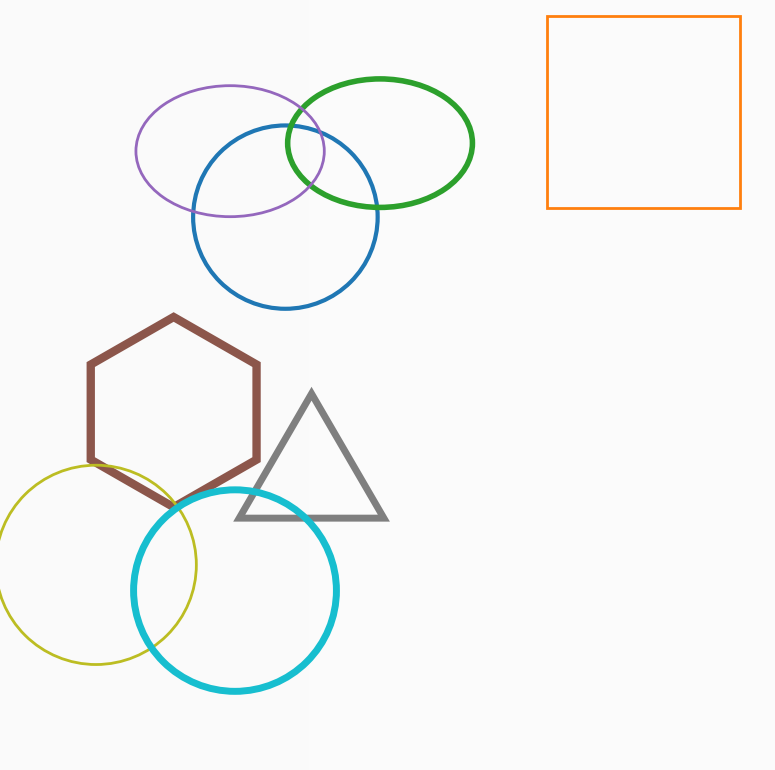[{"shape": "circle", "thickness": 1.5, "radius": 0.6, "center": [0.368, 0.718]}, {"shape": "square", "thickness": 1, "radius": 0.62, "center": [0.83, 0.855]}, {"shape": "oval", "thickness": 2, "radius": 0.6, "center": [0.49, 0.814]}, {"shape": "oval", "thickness": 1, "radius": 0.61, "center": [0.297, 0.804]}, {"shape": "hexagon", "thickness": 3, "radius": 0.62, "center": [0.224, 0.465]}, {"shape": "triangle", "thickness": 2.5, "radius": 0.54, "center": [0.402, 0.381]}, {"shape": "circle", "thickness": 1, "radius": 0.65, "center": [0.124, 0.266]}, {"shape": "circle", "thickness": 2.5, "radius": 0.65, "center": [0.303, 0.233]}]